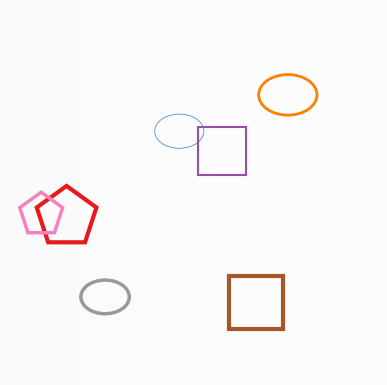[{"shape": "pentagon", "thickness": 3, "radius": 0.4, "center": [0.172, 0.436]}, {"shape": "oval", "thickness": 0.5, "radius": 0.32, "center": [0.463, 0.659]}, {"shape": "square", "thickness": 1.5, "radius": 0.31, "center": [0.573, 0.607]}, {"shape": "oval", "thickness": 2, "radius": 0.38, "center": [0.743, 0.754]}, {"shape": "square", "thickness": 3, "radius": 0.35, "center": [0.66, 0.215]}, {"shape": "pentagon", "thickness": 2.5, "radius": 0.29, "center": [0.106, 0.443]}, {"shape": "oval", "thickness": 2.5, "radius": 0.31, "center": [0.271, 0.229]}]